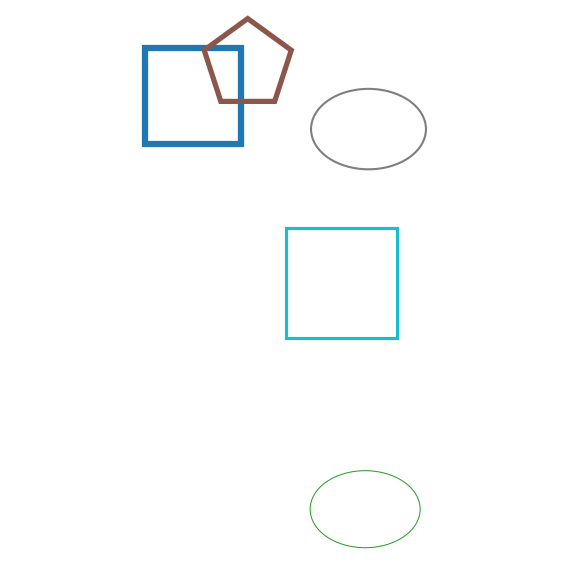[{"shape": "square", "thickness": 3, "radius": 0.41, "center": [0.334, 0.833]}, {"shape": "oval", "thickness": 0.5, "radius": 0.48, "center": [0.632, 0.117]}, {"shape": "pentagon", "thickness": 2.5, "radius": 0.4, "center": [0.429, 0.888]}, {"shape": "oval", "thickness": 1, "radius": 0.5, "center": [0.638, 0.776]}, {"shape": "square", "thickness": 1.5, "radius": 0.48, "center": [0.591, 0.509]}]